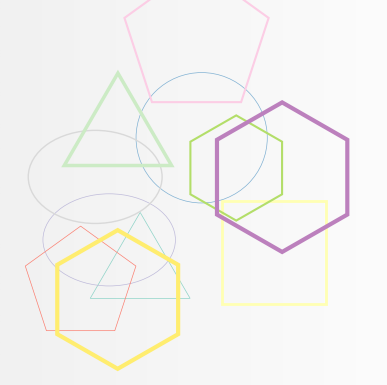[{"shape": "triangle", "thickness": 0.5, "radius": 0.74, "center": [0.362, 0.299]}, {"shape": "square", "thickness": 2, "radius": 0.67, "center": [0.707, 0.345]}, {"shape": "oval", "thickness": 0.5, "radius": 0.85, "center": [0.282, 0.377]}, {"shape": "pentagon", "thickness": 0.5, "radius": 0.75, "center": [0.208, 0.263]}, {"shape": "circle", "thickness": 0.5, "radius": 0.85, "center": [0.52, 0.642]}, {"shape": "hexagon", "thickness": 1.5, "radius": 0.68, "center": [0.61, 0.564]}, {"shape": "pentagon", "thickness": 1.5, "radius": 0.98, "center": [0.507, 0.893]}, {"shape": "oval", "thickness": 1, "radius": 0.86, "center": [0.246, 0.54]}, {"shape": "hexagon", "thickness": 3, "radius": 0.97, "center": [0.728, 0.54]}, {"shape": "triangle", "thickness": 2.5, "radius": 0.8, "center": [0.304, 0.65]}, {"shape": "hexagon", "thickness": 3, "radius": 0.9, "center": [0.304, 0.222]}]